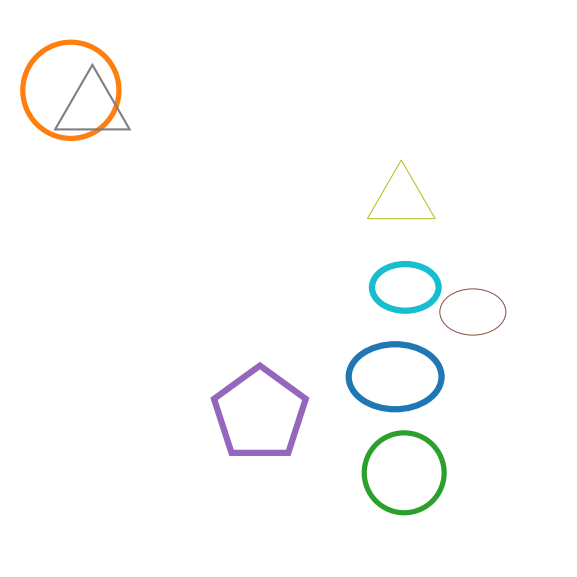[{"shape": "oval", "thickness": 3, "radius": 0.4, "center": [0.684, 0.347]}, {"shape": "circle", "thickness": 2.5, "radius": 0.42, "center": [0.123, 0.843]}, {"shape": "circle", "thickness": 2.5, "radius": 0.35, "center": [0.7, 0.18]}, {"shape": "pentagon", "thickness": 3, "radius": 0.42, "center": [0.45, 0.283]}, {"shape": "oval", "thickness": 0.5, "radius": 0.29, "center": [0.819, 0.459]}, {"shape": "triangle", "thickness": 1, "radius": 0.37, "center": [0.16, 0.812]}, {"shape": "triangle", "thickness": 0.5, "radius": 0.34, "center": [0.695, 0.654]}, {"shape": "oval", "thickness": 3, "radius": 0.29, "center": [0.702, 0.502]}]